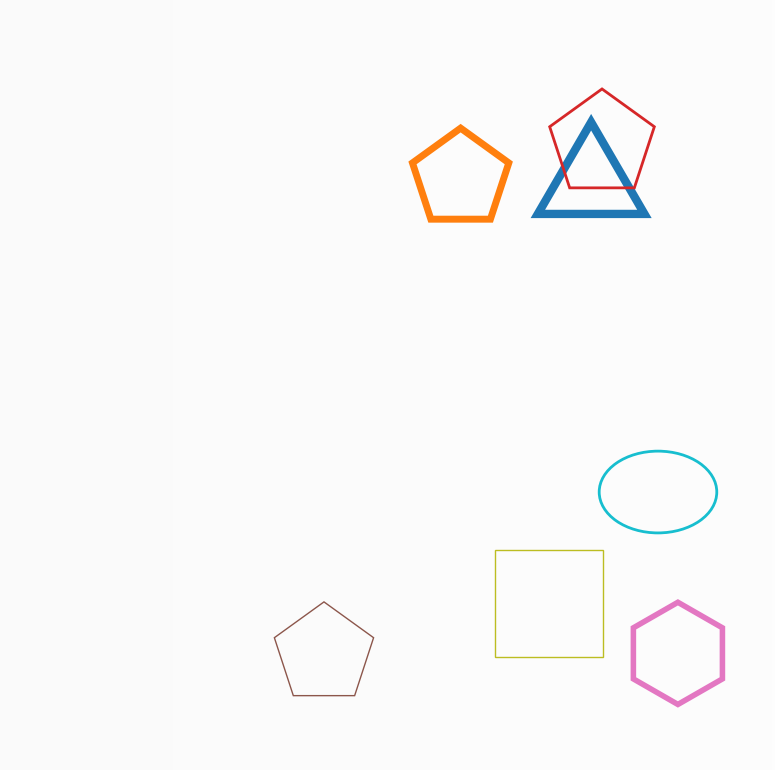[{"shape": "triangle", "thickness": 3, "radius": 0.4, "center": [0.763, 0.762]}, {"shape": "pentagon", "thickness": 2.5, "radius": 0.33, "center": [0.594, 0.768]}, {"shape": "pentagon", "thickness": 1, "radius": 0.35, "center": [0.777, 0.813]}, {"shape": "pentagon", "thickness": 0.5, "radius": 0.34, "center": [0.418, 0.151]}, {"shape": "hexagon", "thickness": 2, "radius": 0.33, "center": [0.875, 0.151]}, {"shape": "square", "thickness": 0.5, "radius": 0.35, "center": [0.708, 0.216]}, {"shape": "oval", "thickness": 1, "radius": 0.38, "center": [0.849, 0.361]}]